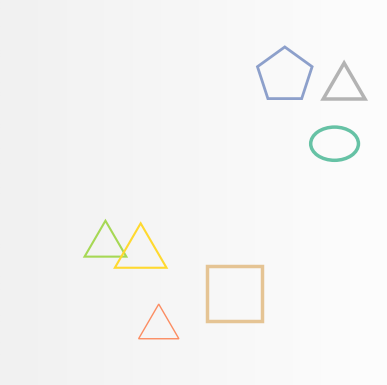[{"shape": "oval", "thickness": 2.5, "radius": 0.31, "center": [0.863, 0.627]}, {"shape": "triangle", "thickness": 1, "radius": 0.3, "center": [0.41, 0.15]}, {"shape": "pentagon", "thickness": 2, "radius": 0.37, "center": [0.735, 0.804]}, {"shape": "triangle", "thickness": 1.5, "radius": 0.31, "center": [0.272, 0.365]}, {"shape": "triangle", "thickness": 1.5, "radius": 0.38, "center": [0.363, 0.343]}, {"shape": "square", "thickness": 2.5, "radius": 0.36, "center": [0.604, 0.238]}, {"shape": "triangle", "thickness": 2.5, "radius": 0.31, "center": [0.888, 0.774]}]